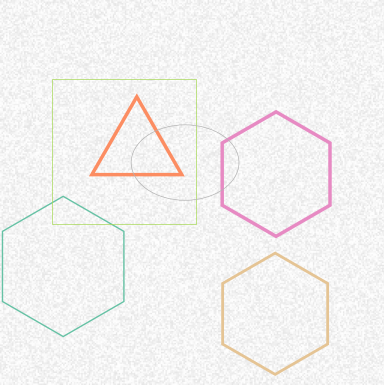[{"shape": "hexagon", "thickness": 1, "radius": 0.91, "center": [0.164, 0.308]}, {"shape": "triangle", "thickness": 2.5, "radius": 0.67, "center": [0.355, 0.614]}, {"shape": "hexagon", "thickness": 2.5, "radius": 0.81, "center": [0.717, 0.548]}, {"shape": "square", "thickness": 0.5, "radius": 0.94, "center": [0.322, 0.607]}, {"shape": "hexagon", "thickness": 2, "radius": 0.79, "center": [0.715, 0.185]}, {"shape": "oval", "thickness": 0.5, "radius": 0.7, "center": [0.481, 0.578]}]